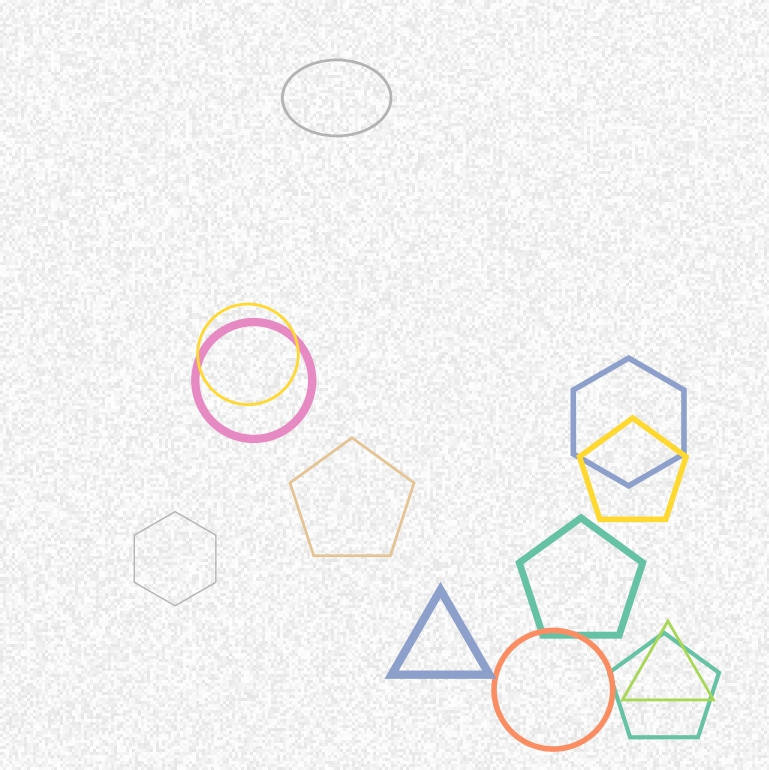[{"shape": "pentagon", "thickness": 2.5, "radius": 0.42, "center": [0.755, 0.243]}, {"shape": "pentagon", "thickness": 1.5, "radius": 0.38, "center": [0.862, 0.103]}, {"shape": "circle", "thickness": 2, "radius": 0.39, "center": [0.719, 0.104]}, {"shape": "hexagon", "thickness": 2, "radius": 0.41, "center": [0.816, 0.452]}, {"shape": "triangle", "thickness": 3, "radius": 0.37, "center": [0.572, 0.16]}, {"shape": "circle", "thickness": 3, "radius": 0.38, "center": [0.33, 0.506]}, {"shape": "triangle", "thickness": 1, "radius": 0.34, "center": [0.867, 0.125]}, {"shape": "circle", "thickness": 1, "radius": 0.33, "center": [0.322, 0.54]}, {"shape": "pentagon", "thickness": 2, "radius": 0.36, "center": [0.822, 0.384]}, {"shape": "pentagon", "thickness": 1, "radius": 0.42, "center": [0.457, 0.347]}, {"shape": "oval", "thickness": 1, "radius": 0.35, "center": [0.437, 0.873]}, {"shape": "hexagon", "thickness": 0.5, "radius": 0.31, "center": [0.227, 0.274]}]